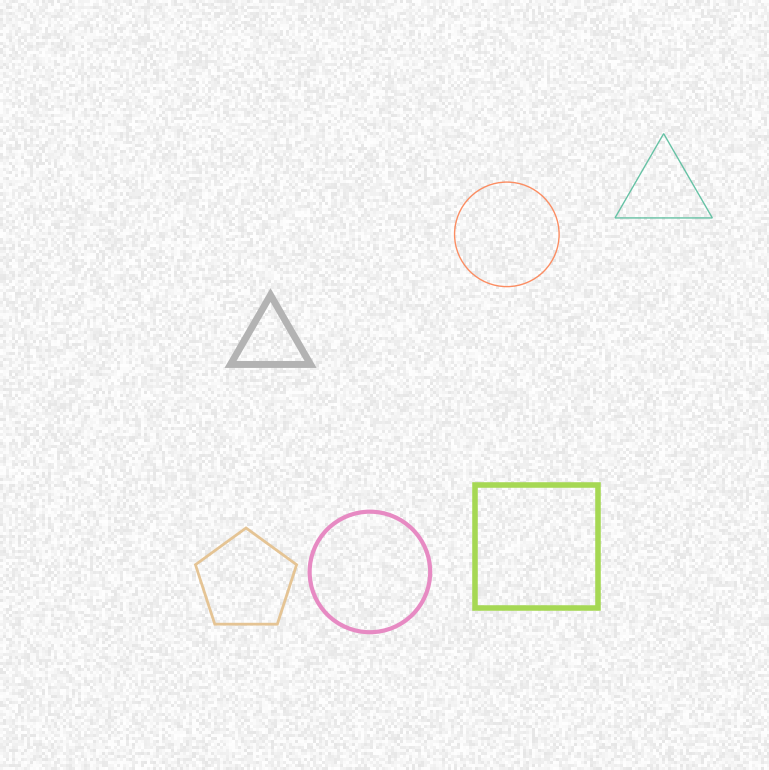[{"shape": "triangle", "thickness": 0.5, "radius": 0.36, "center": [0.862, 0.753]}, {"shape": "circle", "thickness": 0.5, "radius": 0.34, "center": [0.658, 0.696]}, {"shape": "circle", "thickness": 1.5, "radius": 0.39, "center": [0.48, 0.257]}, {"shape": "square", "thickness": 2, "radius": 0.4, "center": [0.697, 0.291]}, {"shape": "pentagon", "thickness": 1, "radius": 0.35, "center": [0.32, 0.245]}, {"shape": "triangle", "thickness": 2.5, "radius": 0.3, "center": [0.351, 0.557]}]